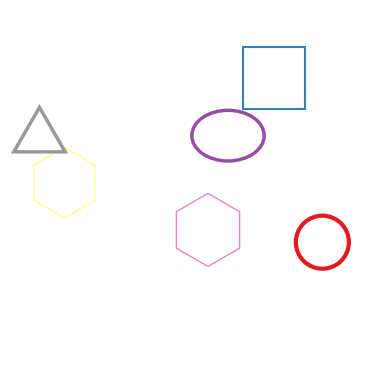[{"shape": "circle", "thickness": 3, "radius": 0.34, "center": [0.837, 0.371]}, {"shape": "square", "thickness": 1.5, "radius": 0.4, "center": [0.712, 0.798]}, {"shape": "oval", "thickness": 2.5, "radius": 0.47, "center": [0.592, 0.648]}, {"shape": "hexagon", "thickness": 0.5, "radius": 0.46, "center": [0.168, 0.526]}, {"shape": "hexagon", "thickness": 1, "radius": 0.47, "center": [0.54, 0.403]}, {"shape": "triangle", "thickness": 2.5, "radius": 0.38, "center": [0.103, 0.644]}]